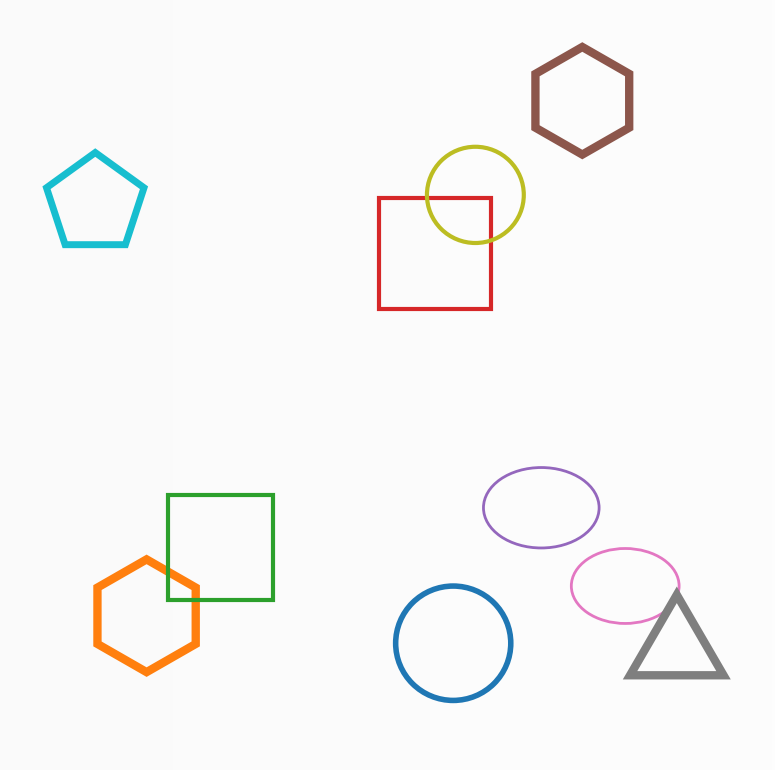[{"shape": "circle", "thickness": 2, "radius": 0.37, "center": [0.585, 0.165]}, {"shape": "hexagon", "thickness": 3, "radius": 0.37, "center": [0.189, 0.2]}, {"shape": "square", "thickness": 1.5, "radius": 0.34, "center": [0.284, 0.289]}, {"shape": "square", "thickness": 1.5, "radius": 0.36, "center": [0.561, 0.671]}, {"shape": "oval", "thickness": 1, "radius": 0.37, "center": [0.698, 0.341]}, {"shape": "hexagon", "thickness": 3, "radius": 0.35, "center": [0.751, 0.869]}, {"shape": "oval", "thickness": 1, "radius": 0.35, "center": [0.807, 0.239]}, {"shape": "triangle", "thickness": 3, "radius": 0.35, "center": [0.873, 0.158]}, {"shape": "circle", "thickness": 1.5, "radius": 0.31, "center": [0.613, 0.747]}, {"shape": "pentagon", "thickness": 2.5, "radius": 0.33, "center": [0.123, 0.736]}]